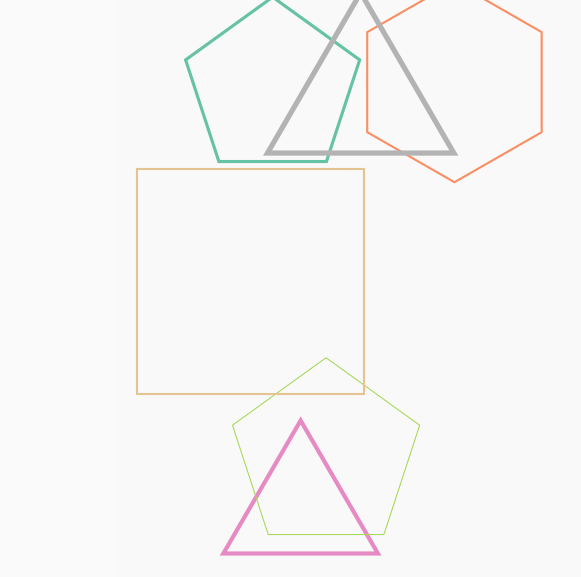[{"shape": "pentagon", "thickness": 1.5, "radius": 0.79, "center": [0.469, 0.847]}, {"shape": "hexagon", "thickness": 1, "radius": 0.87, "center": [0.782, 0.857]}, {"shape": "triangle", "thickness": 2, "radius": 0.77, "center": [0.517, 0.117]}, {"shape": "pentagon", "thickness": 0.5, "radius": 0.85, "center": [0.561, 0.21]}, {"shape": "square", "thickness": 1, "radius": 0.98, "center": [0.431, 0.511]}, {"shape": "triangle", "thickness": 2.5, "radius": 0.93, "center": [0.621, 0.827]}]